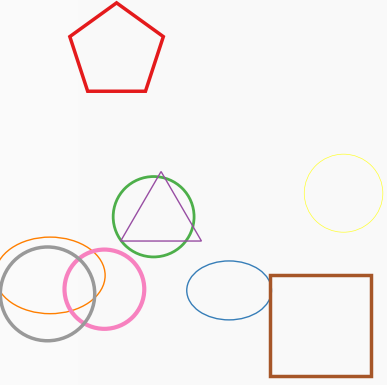[{"shape": "pentagon", "thickness": 2.5, "radius": 0.63, "center": [0.301, 0.866]}, {"shape": "oval", "thickness": 1, "radius": 0.55, "center": [0.591, 0.246]}, {"shape": "circle", "thickness": 2, "radius": 0.52, "center": [0.396, 0.437]}, {"shape": "triangle", "thickness": 1, "radius": 0.6, "center": [0.416, 0.434]}, {"shape": "oval", "thickness": 1, "radius": 0.71, "center": [0.129, 0.285]}, {"shape": "circle", "thickness": 0.5, "radius": 0.51, "center": [0.887, 0.498]}, {"shape": "square", "thickness": 2.5, "radius": 0.66, "center": [0.827, 0.154]}, {"shape": "circle", "thickness": 3, "radius": 0.51, "center": [0.269, 0.249]}, {"shape": "circle", "thickness": 2.5, "radius": 0.61, "center": [0.123, 0.237]}]